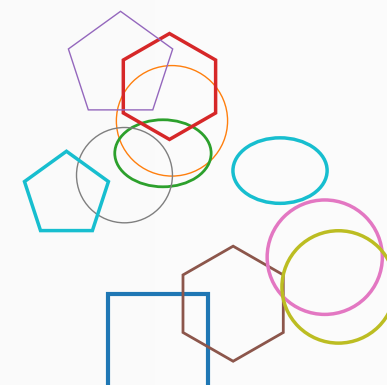[{"shape": "square", "thickness": 3, "radius": 0.64, "center": [0.409, 0.108]}, {"shape": "circle", "thickness": 1, "radius": 0.72, "center": [0.444, 0.686]}, {"shape": "oval", "thickness": 2, "radius": 0.62, "center": [0.421, 0.602]}, {"shape": "hexagon", "thickness": 2.5, "radius": 0.69, "center": [0.437, 0.775]}, {"shape": "pentagon", "thickness": 1, "radius": 0.71, "center": [0.311, 0.829]}, {"shape": "hexagon", "thickness": 2, "radius": 0.75, "center": [0.602, 0.211]}, {"shape": "circle", "thickness": 2.5, "radius": 0.74, "center": [0.838, 0.332]}, {"shape": "circle", "thickness": 1, "radius": 0.62, "center": [0.321, 0.545]}, {"shape": "circle", "thickness": 2.5, "radius": 0.73, "center": [0.874, 0.255]}, {"shape": "oval", "thickness": 2.5, "radius": 0.61, "center": [0.723, 0.557]}, {"shape": "pentagon", "thickness": 2.5, "radius": 0.57, "center": [0.172, 0.493]}]